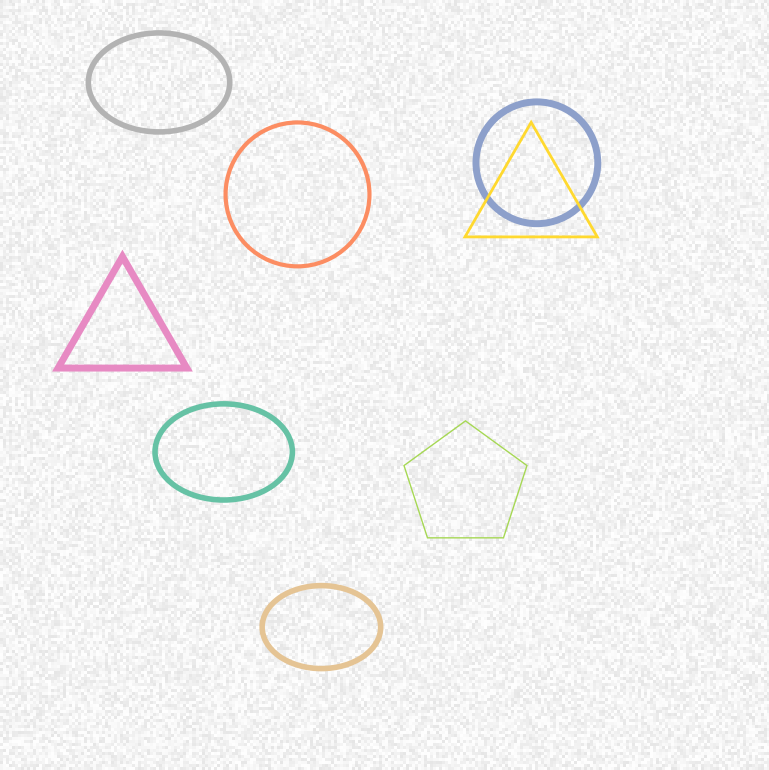[{"shape": "oval", "thickness": 2, "radius": 0.45, "center": [0.291, 0.413]}, {"shape": "circle", "thickness": 1.5, "radius": 0.47, "center": [0.386, 0.748]}, {"shape": "circle", "thickness": 2.5, "radius": 0.4, "center": [0.697, 0.789]}, {"shape": "triangle", "thickness": 2.5, "radius": 0.48, "center": [0.159, 0.57]}, {"shape": "pentagon", "thickness": 0.5, "radius": 0.42, "center": [0.605, 0.369]}, {"shape": "triangle", "thickness": 1, "radius": 0.5, "center": [0.69, 0.742]}, {"shape": "oval", "thickness": 2, "radius": 0.38, "center": [0.417, 0.186]}, {"shape": "oval", "thickness": 2, "radius": 0.46, "center": [0.207, 0.893]}]